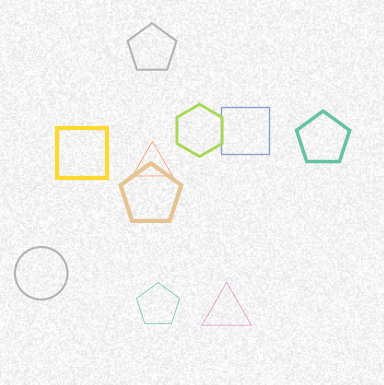[{"shape": "pentagon", "thickness": 0.5, "radius": 0.29, "center": [0.411, 0.207]}, {"shape": "pentagon", "thickness": 2.5, "radius": 0.36, "center": [0.839, 0.639]}, {"shape": "triangle", "thickness": 0.5, "radius": 0.3, "center": [0.396, 0.573]}, {"shape": "square", "thickness": 1, "radius": 0.31, "center": [0.637, 0.661]}, {"shape": "triangle", "thickness": 0.5, "radius": 0.37, "center": [0.589, 0.192]}, {"shape": "hexagon", "thickness": 2, "radius": 0.34, "center": [0.518, 0.661]}, {"shape": "square", "thickness": 3, "radius": 0.33, "center": [0.213, 0.603]}, {"shape": "pentagon", "thickness": 3, "radius": 0.41, "center": [0.392, 0.493]}, {"shape": "circle", "thickness": 1.5, "radius": 0.34, "center": [0.107, 0.29]}, {"shape": "pentagon", "thickness": 1.5, "radius": 0.33, "center": [0.395, 0.873]}]